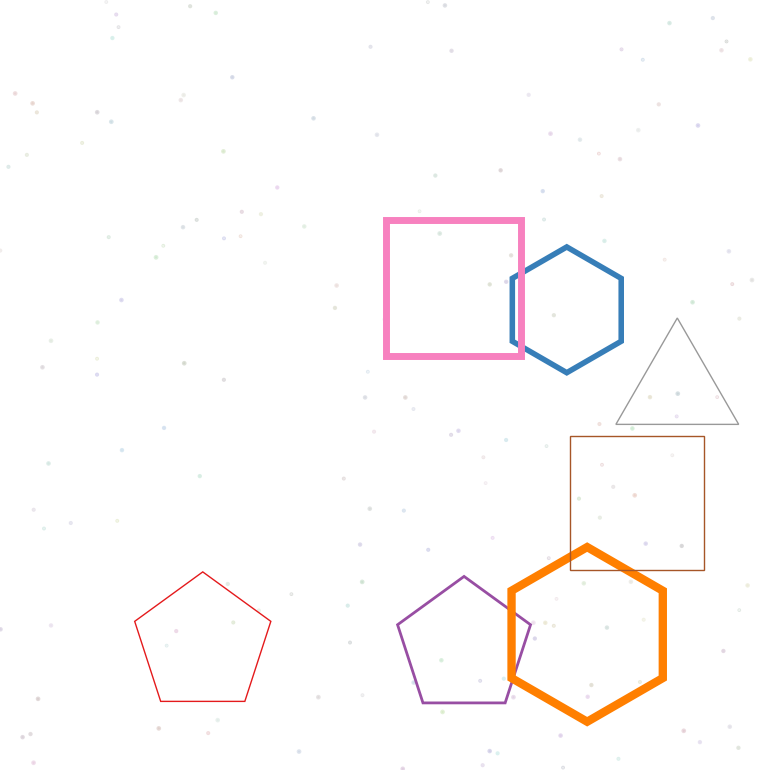[{"shape": "pentagon", "thickness": 0.5, "radius": 0.46, "center": [0.263, 0.164]}, {"shape": "hexagon", "thickness": 2, "radius": 0.41, "center": [0.736, 0.598]}, {"shape": "pentagon", "thickness": 1, "radius": 0.45, "center": [0.603, 0.161]}, {"shape": "hexagon", "thickness": 3, "radius": 0.57, "center": [0.763, 0.176]}, {"shape": "square", "thickness": 0.5, "radius": 0.44, "center": [0.827, 0.347]}, {"shape": "square", "thickness": 2.5, "radius": 0.44, "center": [0.589, 0.626]}, {"shape": "triangle", "thickness": 0.5, "radius": 0.46, "center": [0.88, 0.495]}]